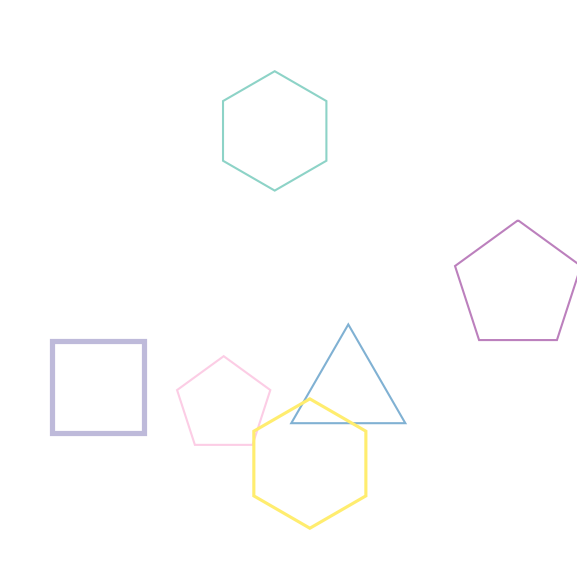[{"shape": "hexagon", "thickness": 1, "radius": 0.52, "center": [0.476, 0.772]}, {"shape": "square", "thickness": 2.5, "radius": 0.4, "center": [0.17, 0.329]}, {"shape": "triangle", "thickness": 1, "radius": 0.57, "center": [0.603, 0.323]}, {"shape": "pentagon", "thickness": 1, "radius": 0.42, "center": [0.387, 0.297]}, {"shape": "pentagon", "thickness": 1, "radius": 0.57, "center": [0.897, 0.503]}, {"shape": "hexagon", "thickness": 1.5, "radius": 0.56, "center": [0.537, 0.196]}]